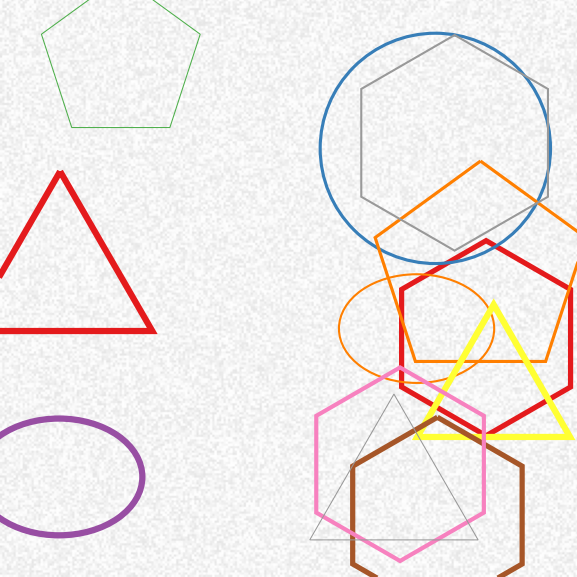[{"shape": "triangle", "thickness": 3, "radius": 0.92, "center": [0.104, 0.518]}, {"shape": "hexagon", "thickness": 2.5, "radius": 0.84, "center": [0.842, 0.414]}, {"shape": "circle", "thickness": 1.5, "radius": 1.0, "center": [0.754, 0.742]}, {"shape": "pentagon", "thickness": 0.5, "radius": 0.72, "center": [0.209, 0.895]}, {"shape": "oval", "thickness": 3, "radius": 0.72, "center": [0.102, 0.173]}, {"shape": "pentagon", "thickness": 1.5, "radius": 0.96, "center": [0.832, 0.528]}, {"shape": "oval", "thickness": 1, "radius": 0.67, "center": [0.721, 0.43]}, {"shape": "triangle", "thickness": 3, "radius": 0.76, "center": [0.855, 0.319]}, {"shape": "hexagon", "thickness": 2.5, "radius": 0.85, "center": [0.757, 0.107]}, {"shape": "hexagon", "thickness": 2, "radius": 0.84, "center": [0.693, 0.195]}, {"shape": "hexagon", "thickness": 1, "radius": 0.93, "center": [0.787, 0.752]}, {"shape": "triangle", "thickness": 0.5, "radius": 0.84, "center": [0.682, 0.148]}]